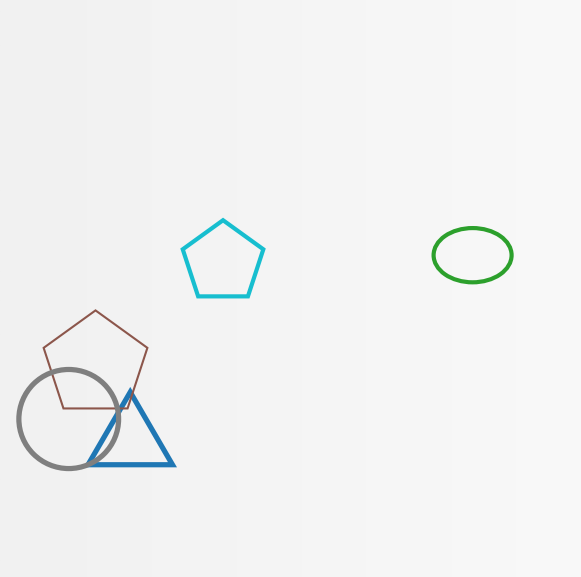[{"shape": "triangle", "thickness": 2.5, "radius": 0.42, "center": [0.224, 0.236]}, {"shape": "oval", "thickness": 2, "radius": 0.34, "center": [0.813, 0.557]}, {"shape": "pentagon", "thickness": 1, "radius": 0.47, "center": [0.164, 0.368]}, {"shape": "circle", "thickness": 2.5, "radius": 0.43, "center": [0.118, 0.274]}, {"shape": "pentagon", "thickness": 2, "radius": 0.36, "center": [0.384, 0.545]}]